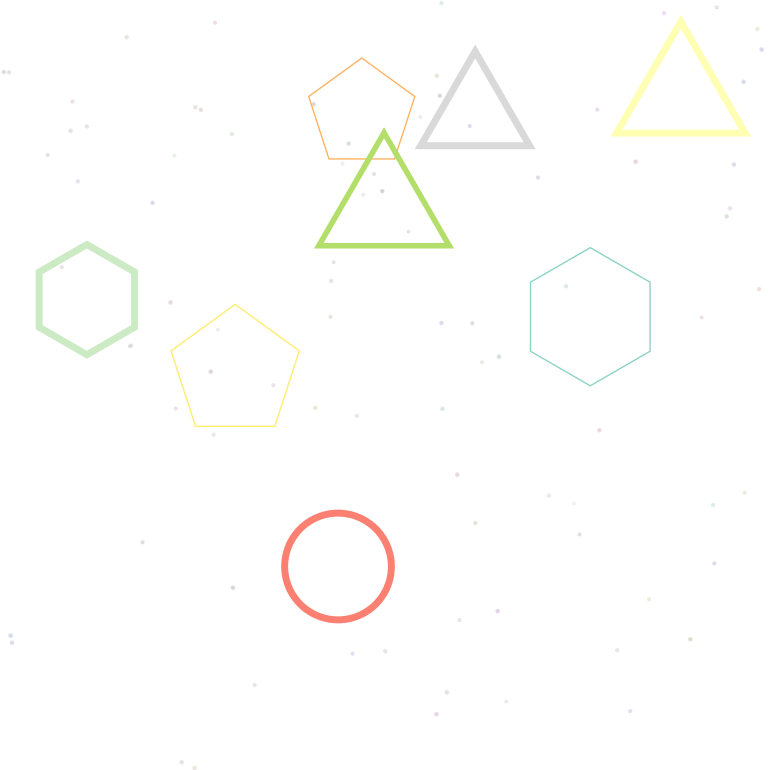[{"shape": "hexagon", "thickness": 0.5, "radius": 0.45, "center": [0.767, 0.589]}, {"shape": "triangle", "thickness": 2.5, "radius": 0.48, "center": [0.884, 0.875]}, {"shape": "circle", "thickness": 2.5, "radius": 0.35, "center": [0.439, 0.264]}, {"shape": "pentagon", "thickness": 0.5, "radius": 0.36, "center": [0.47, 0.852]}, {"shape": "triangle", "thickness": 2, "radius": 0.49, "center": [0.499, 0.73]}, {"shape": "triangle", "thickness": 2.5, "radius": 0.41, "center": [0.617, 0.852]}, {"shape": "hexagon", "thickness": 2.5, "radius": 0.36, "center": [0.113, 0.611]}, {"shape": "pentagon", "thickness": 0.5, "radius": 0.44, "center": [0.305, 0.517]}]